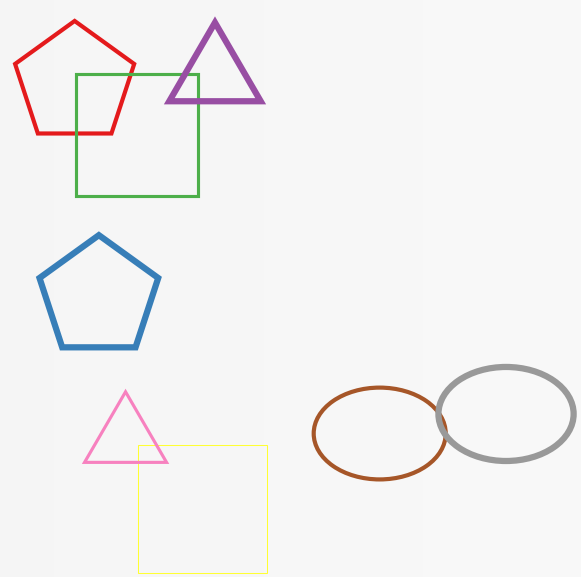[{"shape": "pentagon", "thickness": 2, "radius": 0.54, "center": [0.128, 0.855]}, {"shape": "pentagon", "thickness": 3, "radius": 0.54, "center": [0.17, 0.485]}, {"shape": "square", "thickness": 1.5, "radius": 0.52, "center": [0.236, 0.765]}, {"shape": "triangle", "thickness": 3, "radius": 0.45, "center": [0.37, 0.869]}, {"shape": "square", "thickness": 0.5, "radius": 0.55, "center": [0.349, 0.118]}, {"shape": "oval", "thickness": 2, "radius": 0.57, "center": [0.653, 0.248]}, {"shape": "triangle", "thickness": 1.5, "radius": 0.41, "center": [0.216, 0.239]}, {"shape": "oval", "thickness": 3, "radius": 0.58, "center": [0.871, 0.282]}]